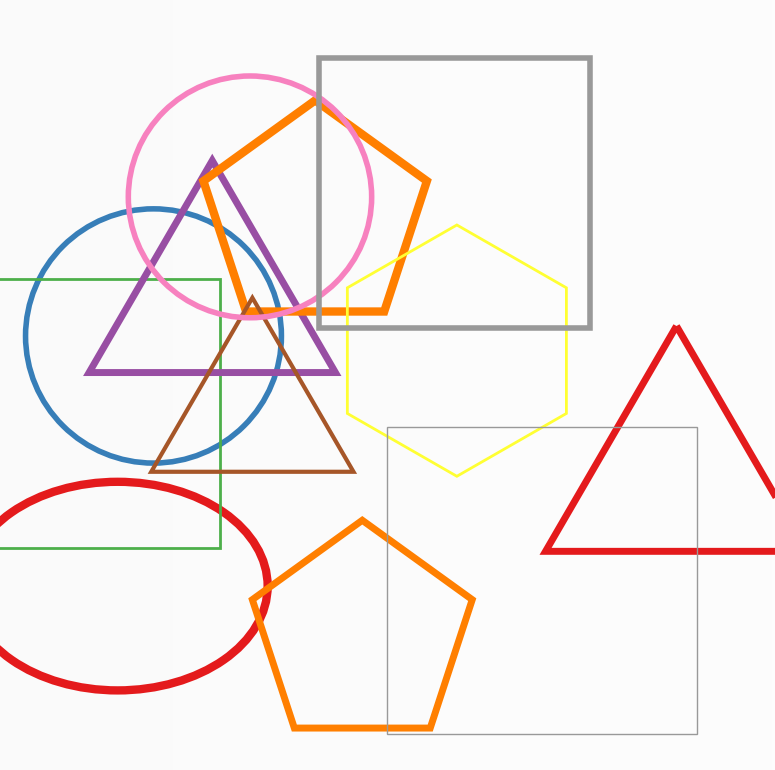[{"shape": "oval", "thickness": 3, "radius": 0.97, "center": [0.152, 0.239]}, {"shape": "triangle", "thickness": 2.5, "radius": 0.98, "center": [0.873, 0.382]}, {"shape": "circle", "thickness": 2, "radius": 0.83, "center": [0.198, 0.564]}, {"shape": "square", "thickness": 1, "radius": 0.87, "center": [0.109, 0.463]}, {"shape": "triangle", "thickness": 2.5, "radius": 0.92, "center": [0.274, 0.608]}, {"shape": "pentagon", "thickness": 2.5, "radius": 0.75, "center": [0.467, 0.175]}, {"shape": "pentagon", "thickness": 3, "radius": 0.76, "center": [0.407, 0.718]}, {"shape": "hexagon", "thickness": 1, "radius": 0.82, "center": [0.59, 0.545]}, {"shape": "triangle", "thickness": 1.5, "radius": 0.75, "center": [0.326, 0.463]}, {"shape": "circle", "thickness": 2, "radius": 0.78, "center": [0.323, 0.744]}, {"shape": "square", "thickness": 0.5, "radius": 1.0, "center": [0.699, 0.246]}, {"shape": "square", "thickness": 2, "radius": 0.88, "center": [0.586, 0.75]}]